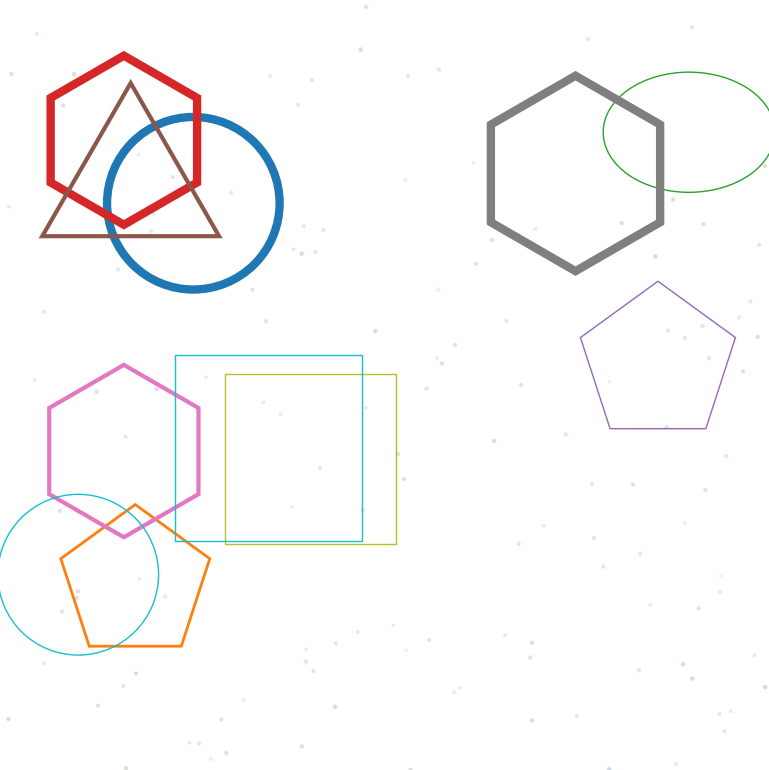[{"shape": "circle", "thickness": 3, "radius": 0.56, "center": [0.251, 0.736]}, {"shape": "pentagon", "thickness": 1, "radius": 0.51, "center": [0.176, 0.243]}, {"shape": "oval", "thickness": 0.5, "radius": 0.56, "center": [0.895, 0.828]}, {"shape": "hexagon", "thickness": 3, "radius": 0.55, "center": [0.161, 0.818]}, {"shape": "pentagon", "thickness": 0.5, "radius": 0.53, "center": [0.854, 0.529]}, {"shape": "triangle", "thickness": 1.5, "radius": 0.66, "center": [0.17, 0.76]}, {"shape": "hexagon", "thickness": 1.5, "radius": 0.56, "center": [0.161, 0.414]}, {"shape": "hexagon", "thickness": 3, "radius": 0.63, "center": [0.747, 0.775]}, {"shape": "square", "thickness": 0.5, "radius": 0.55, "center": [0.403, 0.404]}, {"shape": "square", "thickness": 0.5, "radius": 0.61, "center": [0.349, 0.419]}, {"shape": "circle", "thickness": 0.5, "radius": 0.52, "center": [0.102, 0.254]}]